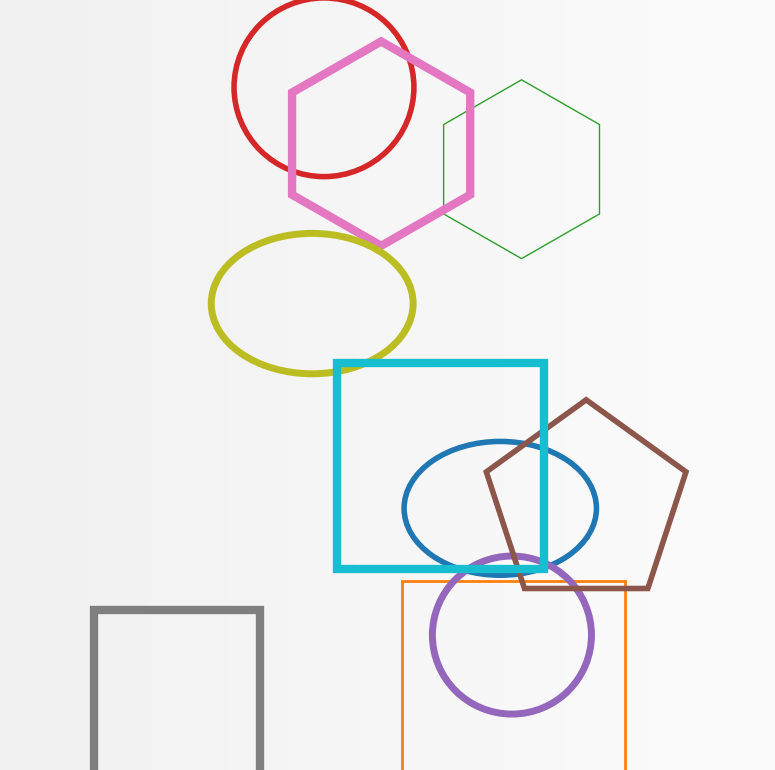[{"shape": "oval", "thickness": 2, "radius": 0.62, "center": [0.646, 0.34]}, {"shape": "square", "thickness": 1, "radius": 0.72, "center": [0.662, 0.101]}, {"shape": "hexagon", "thickness": 0.5, "radius": 0.58, "center": [0.673, 0.78]}, {"shape": "circle", "thickness": 2, "radius": 0.58, "center": [0.418, 0.887]}, {"shape": "circle", "thickness": 2.5, "radius": 0.51, "center": [0.661, 0.175]}, {"shape": "pentagon", "thickness": 2, "radius": 0.68, "center": [0.756, 0.345]}, {"shape": "hexagon", "thickness": 3, "radius": 0.66, "center": [0.492, 0.813]}, {"shape": "square", "thickness": 3, "radius": 0.53, "center": [0.228, 0.102]}, {"shape": "oval", "thickness": 2.5, "radius": 0.65, "center": [0.403, 0.606]}, {"shape": "square", "thickness": 3, "radius": 0.67, "center": [0.568, 0.395]}]